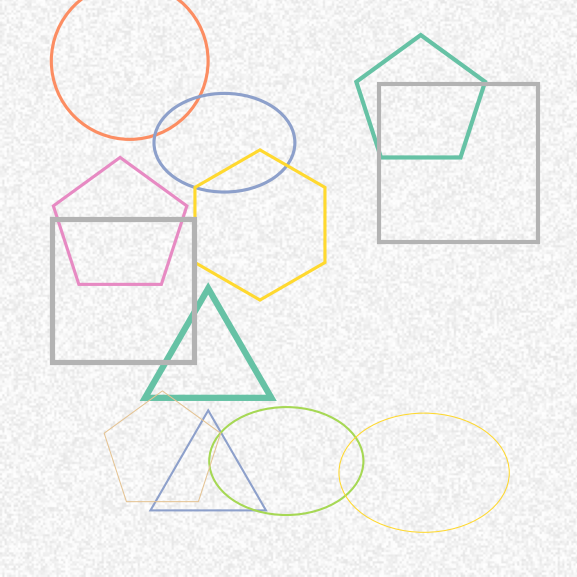[{"shape": "triangle", "thickness": 3, "radius": 0.63, "center": [0.361, 0.373]}, {"shape": "pentagon", "thickness": 2, "radius": 0.59, "center": [0.729, 0.821]}, {"shape": "circle", "thickness": 1.5, "radius": 0.68, "center": [0.225, 0.894]}, {"shape": "oval", "thickness": 1.5, "radius": 0.61, "center": [0.389, 0.752]}, {"shape": "triangle", "thickness": 1, "radius": 0.58, "center": [0.361, 0.173]}, {"shape": "pentagon", "thickness": 1.5, "radius": 0.61, "center": [0.208, 0.605]}, {"shape": "oval", "thickness": 1, "radius": 0.67, "center": [0.496, 0.201]}, {"shape": "oval", "thickness": 0.5, "radius": 0.74, "center": [0.734, 0.181]}, {"shape": "hexagon", "thickness": 1.5, "radius": 0.65, "center": [0.45, 0.61]}, {"shape": "pentagon", "thickness": 0.5, "radius": 0.53, "center": [0.281, 0.216]}, {"shape": "square", "thickness": 2, "radius": 0.69, "center": [0.794, 0.717]}, {"shape": "square", "thickness": 2.5, "radius": 0.62, "center": [0.214, 0.496]}]